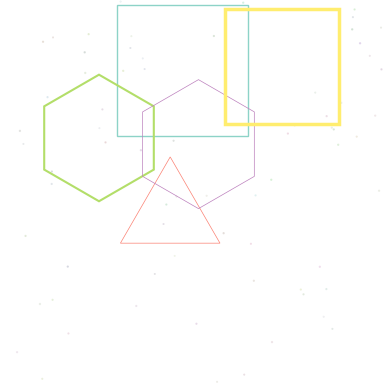[{"shape": "square", "thickness": 1, "radius": 0.85, "center": [0.474, 0.817]}, {"shape": "triangle", "thickness": 0.5, "radius": 0.75, "center": [0.442, 0.443]}, {"shape": "hexagon", "thickness": 1.5, "radius": 0.82, "center": [0.257, 0.642]}, {"shape": "hexagon", "thickness": 0.5, "radius": 0.84, "center": [0.516, 0.626]}, {"shape": "square", "thickness": 2.5, "radius": 0.74, "center": [0.732, 0.827]}]